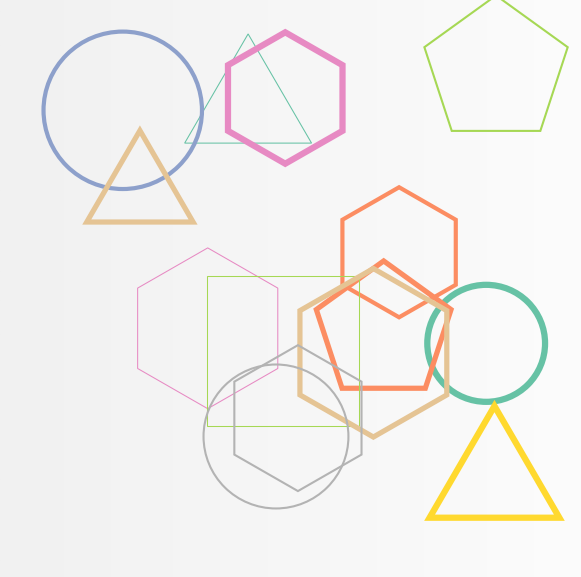[{"shape": "triangle", "thickness": 0.5, "radius": 0.63, "center": [0.427, 0.814]}, {"shape": "circle", "thickness": 3, "radius": 0.51, "center": [0.836, 0.405]}, {"shape": "hexagon", "thickness": 2, "radius": 0.56, "center": [0.687, 0.562]}, {"shape": "pentagon", "thickness": 2.5, "radius": 0.61, "center": [0.66, 0.425]}, {"shape": "circle", "thickness": 2, "radius": 0.68, "center": [0.211, 0.808]}, {"shape": "hexagon", "thickness": 3, "radius": 0.57, "center": [0.491, 0.829]}, {"shape": "hexagon", "thickness": 0.5, "radius": 0.7, "center": [0.357, 0.431]}, {"shape": "pentagon", "thickness": 1, "radius": 0.65, "center": [0.853, 0.877]}, {"shape": "square", "thickness": 0.5, "radius": 0.65, "center": [0.487, 0.391]}, {"shape": "triangle", "thickness": 3, "radius": 0.64, "center": [0.851, 0.167]}, {"shape": "triangle", "thickness": 2.5, "radius": 0.53, "center": [0.241, 0.667]}, {"shape": "hexagon", "thickness": 2.5, "radius": 0.73, "center": [0.642, 0.388]}, {"shape": "circle", "thickness": 1, "radius": 0.62, "center": [0.475, 0.243]}, {"shape": "hexagon", "thickness": 1, "radius": 0.63, "center": [0.513, 0.275]}]